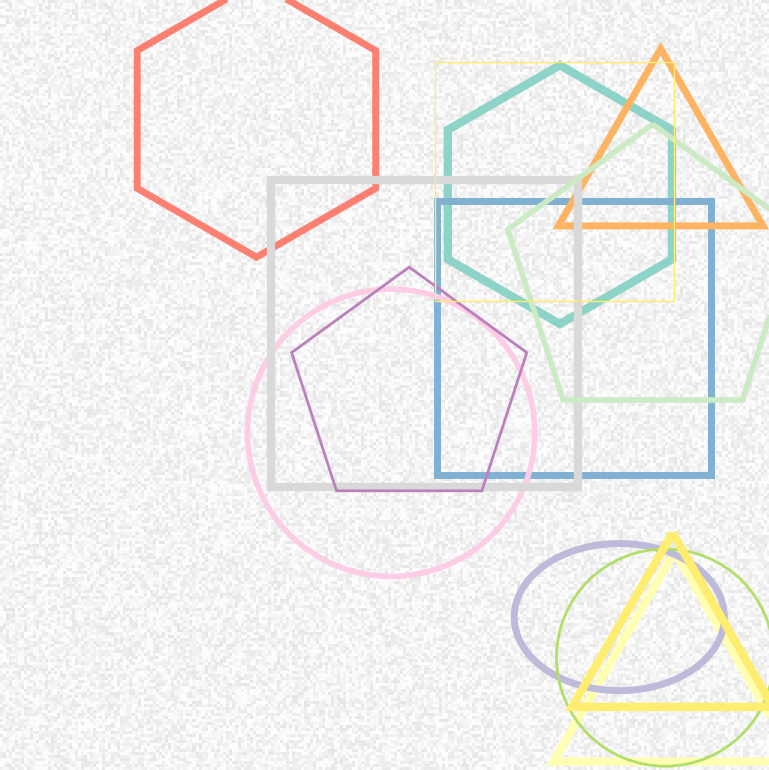[{"shape": "hexagon", "thickness": 3, "radius": 0.84, "center": [0.727, 0.747]}, {"shape": "triangle", "thickness": 3, "radius": 0.91, "center": [0.876, 0.102]}, {"shape": "oval", "thickness": 2.5, "radius": 0.68, "center": [0.804, 0.199]}, {"shape": "hexagon", "thickness": 2.5, "radius": 0.89, "center": [0.333, 0.845]}, {"shape": "square", "thickness": 2.5, "radius": 0.89, "center": [0.745, 0.561]}, {"shape": "triangle", "thickness": 2.5, "radius": 0.77, "center": [0.858, 0.783]}, {"shape": "circle", "thickness": 1, "radius": 0.71, "center": [0.864, 0.146]}, {"shape": "circle", "thickness": 2, "radius": 0.93, "center": [0.508, 0.438]}, {"shape": "square", "thickness": 3, "radius": 1.0, "center": [0.552, 0.567]}, {"shape": "pentagon", "thickness": 1, "radius": 0.8, "center": [0.531, 0.492]}, {"shape": "pentagon", "thickness": 2, "radius": 0.99, "center": [0.848, 0.641]}, {"shape": "triangle", "thickness": 3, "radius": 0.75, "center": [0.873, 0.157]}, {"shape": "square", "thickness": 0.5, "radius": 0.78, "center": [0.72, 0.764]}]